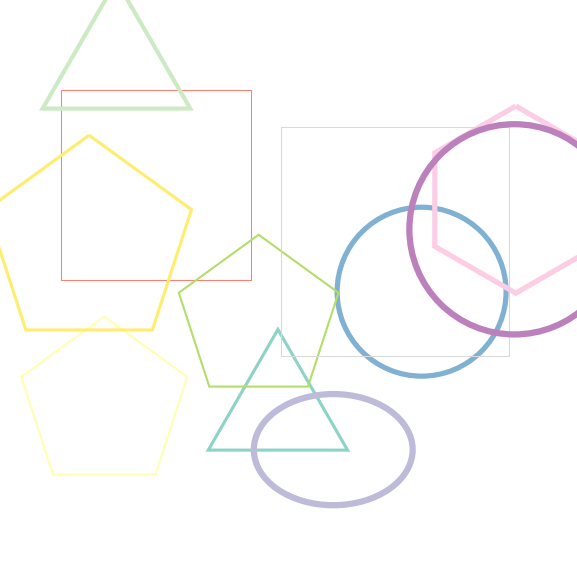[{"shape": "triangle", "thickness": 1.5, "radius": 0.7, "center": [0.481, 0.289]}, {"shape": "pentagon", "thickness": 1, "radius": 0.76, "center": [0.18, 0.3]}, {"shape": "oval", "thickness": 3, "radius": 0.69, "center": [0.577, 0.221]}, {"shape": "square", "thickness": 0.5, "radius": 0.82, "center": [0.271, 0.679]}, {"shape": "circle", "thickness": 2.5, "radius": 0.73, "center": [0.73, 0.494]}, {"shape": "pentagon", "thickness": 1, "radius": 0.73, "center": [0.448, 0.447]}, {"shape": "hexagon", "thickness": 2.5, "radius": 0.81, "center": [0.893, 0.654]}, {"shape": "square", "thickness": 0.5, "radius": 0.99, "center": [0.684, 0.581]}, {"shape": "circle", "thickness": 3, "radius": 0.91, "center": [0.891, 0.602]}, {"shape": "triangle", "thickness": 2, "radius": 0.74, "center": [0.202, 0.885]}, {"shape": "pentagon", "thickness": 1.5, "radius": 0.93, "center": [0.154, 0.579]}]